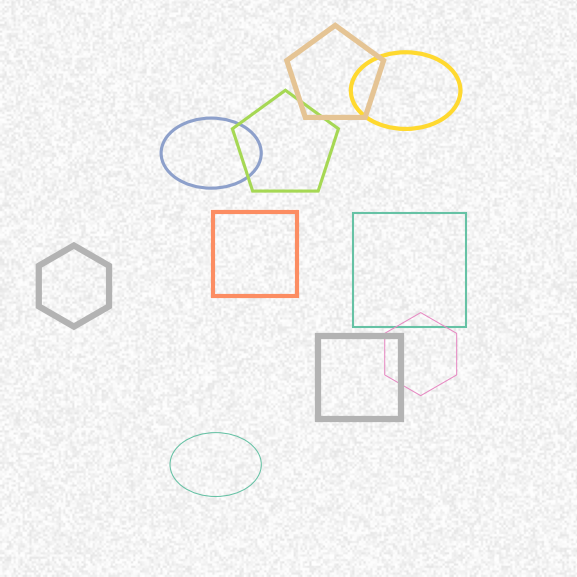[{"shape": "oval", "thickness": 0.5, "radius": 0.4, "center": [0.373, 0.195]}, {"shape": "square", "thickness": 1, "radius": 0.49, "center": [0.709, 0.532]}, {"shape": "square", "thickness": 2, "radius": 0.36, "center": [0.442, 0.56]}, {"shape": "oval", "thickness": 1.5, "radius": 0.43, "center": [0.366, 0.734]}, {"shape": "hexagon", "thickness": 0.5, "radius": 0.36, "center": [0.728, 0.386]}, {"shape": "pentagon", "thickness": 1.5, "radius": 0.48, "center": [0.494, 0.746]}, {"shape": "oval", "thickness": 2, "radius": 0.47, "center": [0.702, 0.842]}, {"shape": "pentagon", "thickness": 2.5, "radius": 0.44, "center": [0.58, 0.867]}, {"shape": "hexagon", "thickness": 3, "radius": 0.35, "center": [0.128, 0.504]}, {"shape": "square", "thickness": 3, "radius": 0.36, "center": [0.622, 0.345]}]